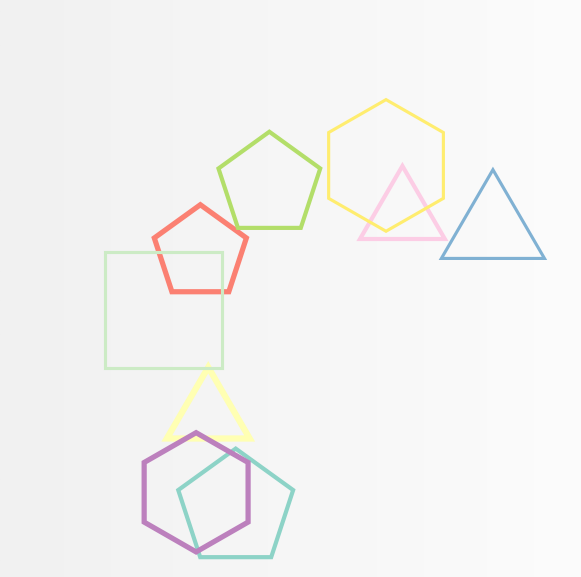[{"shape": "pentagon", "thickness": 2, "radius": 0.52, "center": [0.405, 0.118]}, {"shape": "triangle", "thickness": 3, "radius": 0.41, "center": [0.358, 0.281]}, {"shape": "pentagon", "thickness": 2.5, "radius": 0.42, "center": [0.345, 0.561]}, {"shape": "triangle", "thickness": 1.5, "radius": 0.51, "center": [0.848, 0.603]}, {"shape": "pentagon", "thickness": 2, "radius": 0.46, "center": [0.463, 0.679]}, {"shape": "triangle", "thickness": 2, "radius": 0.42, "center": [0.692, 0.627]}, {"shape": "hexagon", "thickness": 2.5, "radius": 0.52, "center": [0.337, 0.147]}, {"shape": "square", "thickness": 1.5, "radius": 0.5, "center": [0.281, 0.462]}, {"shape": "hexagon", "thickness": 1.5, "radius": 0.57, "center": [0.664, 0.713]}]